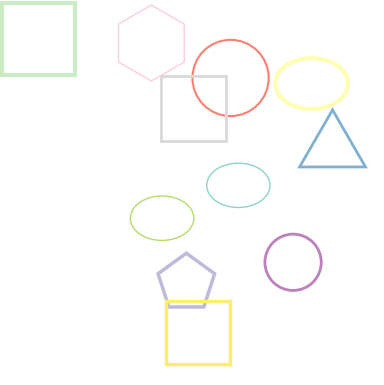[{"shape": "oval", "thickness": 1, "radius": 0.41, "center": [0.619, 0.519]}, {"shape": "oval", "thickness": 3, "radius": 0.47, "center": [0.809, 0.783]}, {"shape": "pentagon", "thickness": 2.5, "radius": 0.39, "center": [0.484, 0.265]}, {"shape": "circle", "thickness": 1.5, "radius": 0.5, "center": [0.599, 0.798]}, {"shape": "triangle", "thickness": 2, "radius": 0.49, "center": [0.864, 0.616]}, {"shape": "oval", "thickness": 1, "radius": 0.41, "center": [0.421, 0.433]}, {"shape": "hexagon", "thickness": 1, "radius": 0.49, "center": [0.393, 0.888]}, {"shape": "square", "thickness": 2, "radius": 0.42, "center": [0.502, 0.718]}, {"shape": "circle", "thickness": 2, "radius": 0.37, "center": [0.761, 0.319]}, {"shape": "square", "thickness": 3, "radius": 0.47, "center": [0.1, 0.899]}, {"shape": "square", "thickness": 2.5, "radius": 0.41, "center": [0.514, 0.136]}]